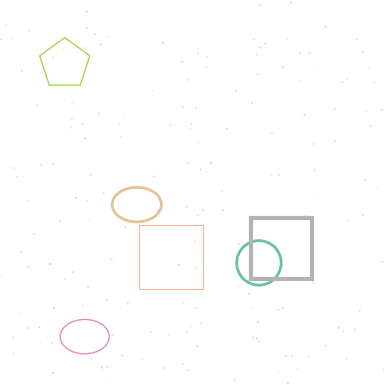[{"shape": "circle", "thickness": 2, "radius": 0.29, "center": [0.673, 0.317]}, {"shape": "square", "thickness": 0.5, "radius": 0.41, "center": [0.444, 0.332]}, {"shape": "oval", "thickness": 1, "radius": 0.32, "center": [0.22, 0.126]}, {"shape": "pentagon", "thickness": 1, "radius": 0.34, "center": [0.168, 0.834]}, {"shape": "oval", "thickness": 2, "radius": 0.32, "center": [0.355, 0.469]}, {"shape": "square", "thickness": 3, "radius": 0.39, "center": [0.731, 0.355]}]